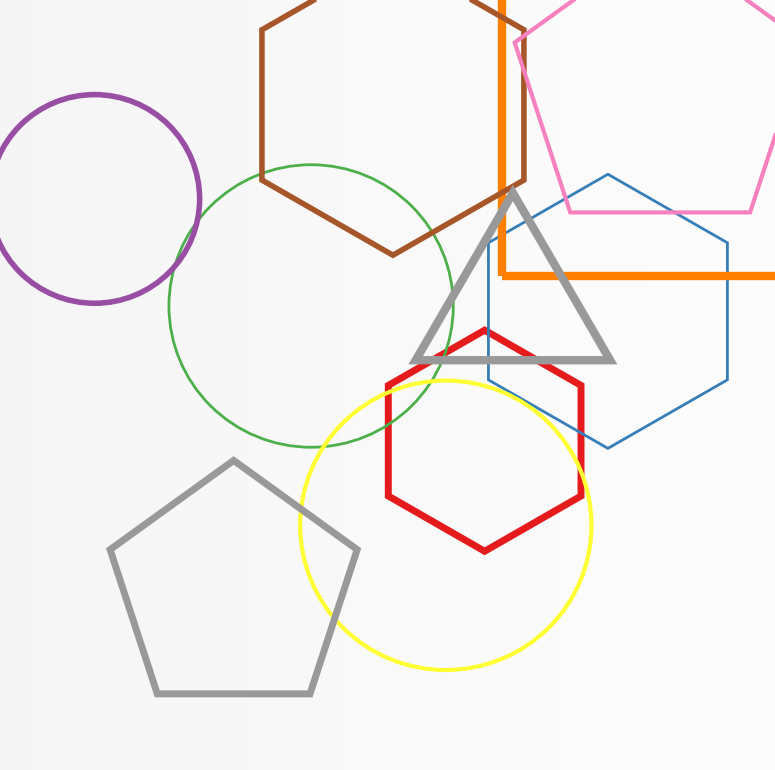[{"shape": "hexagon", "thickness": 2.5, "radius": 0.72, "center": [0.625, 0.428]}, {"shape": "hexagon", "thickness": 1, "radius": 0.89, "center": [0.784, 0.596]}, {"shape": "circle", "thickness": 1, "radius": 0.92, "center": [0.401, 0.603]}, {"shape": "circle", "thickness": 2, "radius": 0.68, "center": [0.122, 0.742]}, {"shape": "square", "thickness": 3, "radius": 0.92, "center": [0.831, 0.825]}, {"shape": "circle", "thickness": 1.5, "radius": 0.94, "center": [0.575, 0.318]}, {"shape": "hexagon", "thickness": 2, "radius": 0.98, "center": [0.507, 0.864]}, {"shape": "pentagon", "thickness": 1.5, "radius": 0.99, "center": [0.852, 0.884]}, {"shape": "triangle", "thickness": 3, "radius": 0.72, "center": [0.662, 0.605]}, {"shape": "pentagon", "thickness": 2.5, "radius": 0.84, "center": [0.301, 0.234]}]